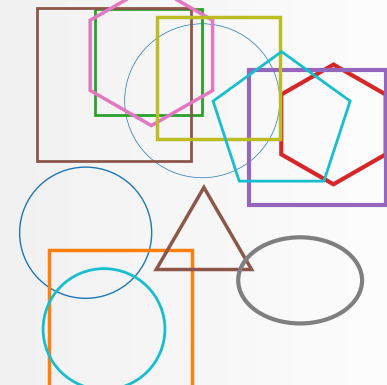[{"shape": "circle", "thickness": 1, "radius": 0.85, "center": [0.221, 0.396]}, {"shape": "circle", "thickness": 0.5, "radius": 1.0, "center": [0.522, 0.738]}, {"shape": "square", "thickness": 2.5, "radius": 0.92, "center": [0.311, 0.165]}, {"shape": "square", "thickness": 2, "radius": 0.69, "center": [0.384, 0.84]}, {"shape": "hexagon", "thickness": 3, "radius": 0.78, "center": [0.861, 0.677]}, {"shape": "square", "thickness": 3, "radius": 0.88, "center": [0.819, 0.643]}, {"shape": "square", "thickness": 2, "radius": 1.0, "center": [0.294, 0.781]}, {"shape": "triangle", "thickness": 2.5, "radius": 0.71, "center": [0.526, 0.371]}, {"shape": "hexagon", "thickness": 2.5, "radius": 0.91, "center": [0.391, 0.856]}, {"shape": "oval", "thickness": 3, "radius": 0.8, "center": [0.775, 0.272]}, {"shape": "square", "thickness": 2.5, "radius": 0.79, "center": [0.564, 0.796]}, {"shape": "pentagon", "thickness": 2, "radius": 0.93, "center": [0.727, 0.68]}, {"shape": "circle", "thickness": 2, "radius": 0.79, "center": [0.268, 0.145]}]